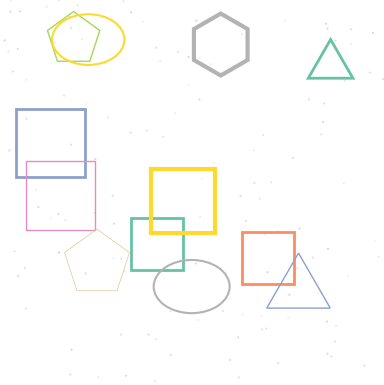[{"shape": "square", "thickness": 2, "radius": 0.34, "center": [0.407, 0.366]}, {"shape": "triangle", "thickness": 2, "radius": 0.34, "center": [0.859, 0.83]}, {"shape": "square", "thickness": 2, "radius": 0.34, "center": [0.695, 0.331]}, {"shape": "triangle", "thickness": 1, "radius": 0.48, "center": [0.775, 0.247]}, {"shape": "square", "thickness": 2, "radius": 0.44, "center": [0.132, 0.629]}, {"shape": "square", "thickness": 1, "radius": 0.45, "center": [0.158, 0.492]}, {"shape": "pentagon", "thickness": 1, "radius": 0.36, "center": [0.191, 0.899]}, {"shape": "square", "thickness": 3, "radius": 0.41, "center": [0.476, 0.479]}, {"shape": "oval", "thickness": 1.5, "radius": 0.47, "center": [0.229, 0.897]}, {"shape": "pentagon", "thickness": 0.5, "radius": 0.44, "center": [0.252, 0.317]}, {"shape": "oval", "thickness": 1.5, "radius": 0.49, "center": [0.498, 0.256]}, {"shape": "hexagon", "thickness": 3, "radius": 0.4, "center": [0.573, 0.884]}]